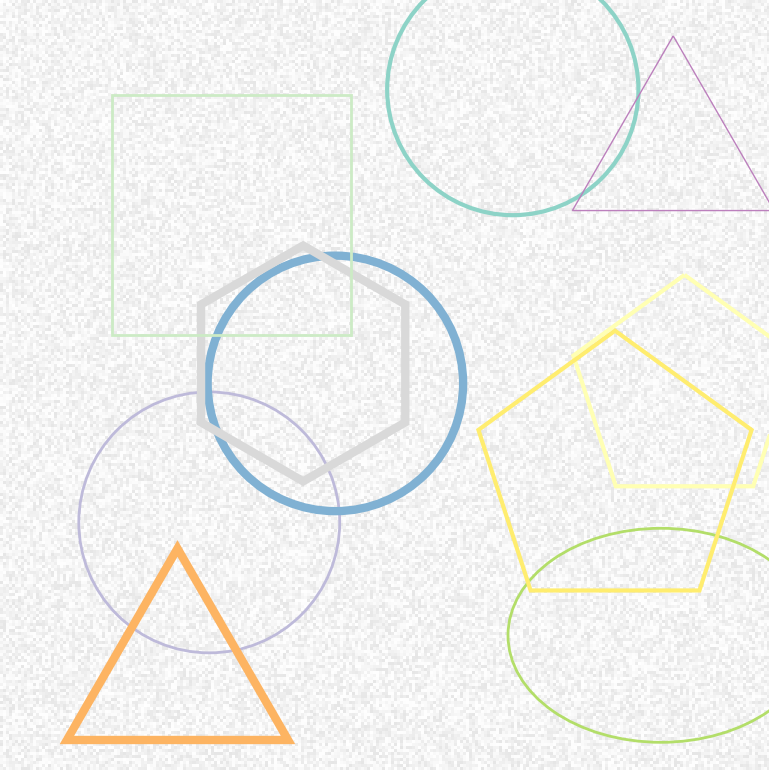[{"shape": "circle", "thickness": 1.5, "radius": 0.82, "center": [0.666, 0.884]}, {"shape": "pentagon", "thickness": 1.5, "radius": 0.76, "center": [0.889, 0.491]}, {"shape": "circle", "thickness": 1, "radius": 0.85, "center": [0.272, 0.322]}, {"shape": "circle", "thickness": 3, "radius": 0.83, "center": [0.436, 0.502]}, {"shape": "triangle", "thickness": 3, "radius": 0.83, "center": [0.23, 0.122]}, {"shape": "oval", "thickness": 1, "radius": 0.99, "center": [0.858, 0.175]}, {"shape": "hexagon", "thickness": 3, "radius": 0.77, "center": [0.394, 0.528]}, {"shape": "triangle", "thickness": 0.5, "radius": 0.76, "center": [0.874, 0.802]}, {"shape": "square", "thickness": 1, "radius": 0.78, "center": [0.301, 0.721]}, {"shape": "pentagon", "thickness": 1.5, "radius": 0.93, "center": [0.799, 0.384]}]